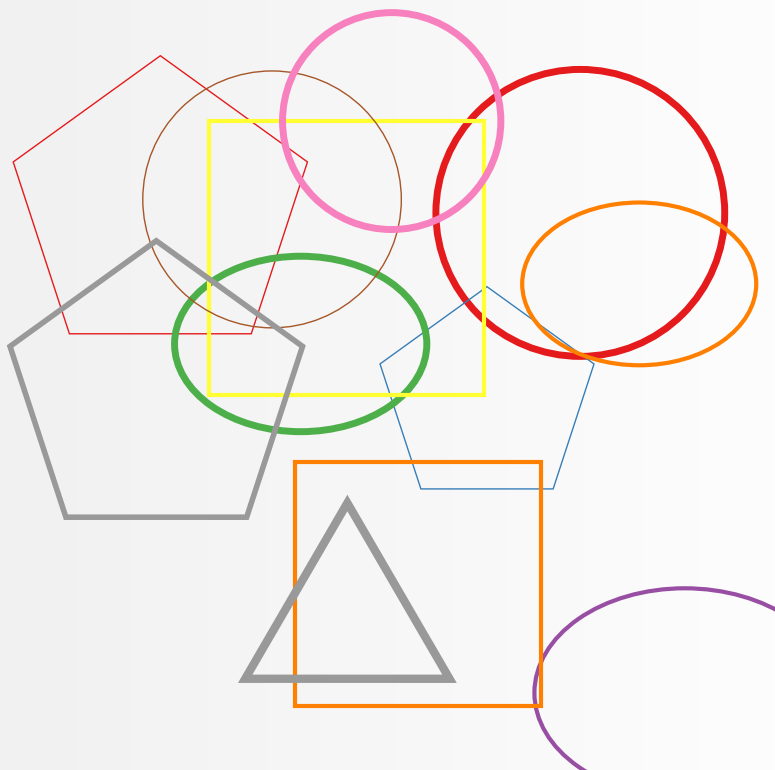[{"shape": "circle", "thickness": 2.5, "radius": 0.93, "center": [0.749, 0.724]}, {"shape": "pentagon", "thickness": 0.5, "radius": 1.0, "center": [0.207, 0.728]}, {"shape": "pentagon", "thickness": 0.5, "radius": 0.73, "center": [0.628, 0.482]}, {"shape": "oval", "thickness": 2.5, "radius": 0.81, "center": [0.388, 0.553]}, {"shape": "oval", "thickness": 1.5, "radius": 0.97, "center": [0.884, 0.1]}, {"shape": "oval", "thickness": 1.5, "radius": 0.75, "center": [0.825, 0.631]}, {"shape": "square", "thickness": 1.5, "radius": 0.79, "center": [0.54, 0.242]}, {"shape": "square", "thickness": 1.5, "radius": 0.89, "center": [0.447, 0.665]}, {"shape": "circle", "thickness": 0.5, "radius": 0.83, "center": [0.351, 0.741]}, {"shape": "circle", "thickness": 2.5, "radius": 0.7, "center": [0.505, 0.843]}, {"shape": "pentagon", "thickness": 2, "radius": 0.99, "center": [0.202, 0.489]}, {"shape": "triangle", "thickness": 3, "radius": 0.76, "center": [0.448, 0.195]}]